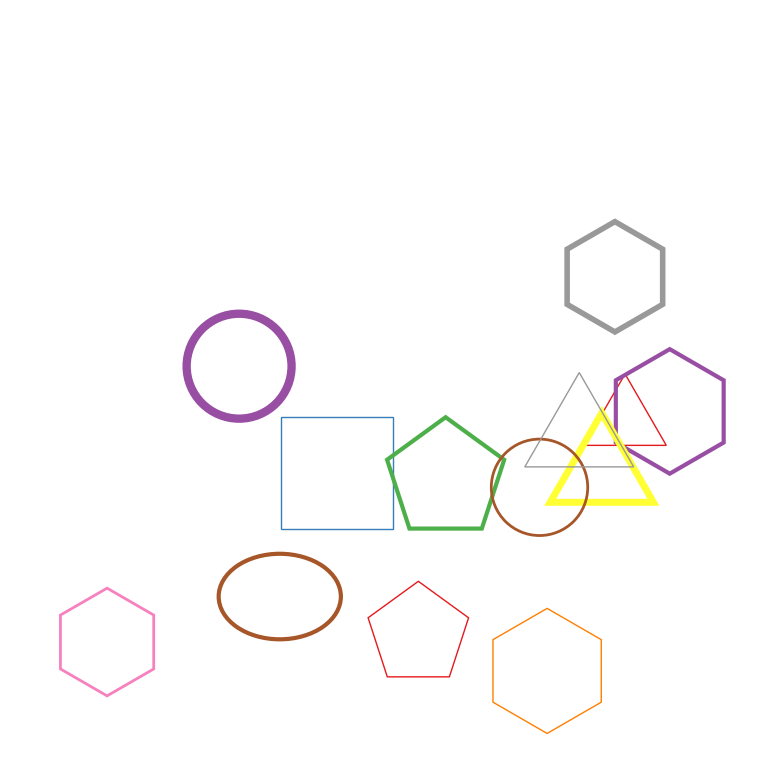[{"shape": "pentagon", "thickness": 0.5, "radius": 0.34, "center": [0.543, 0.176]}, {"shape": "triangle", "thickness": 0.5, "radius": 0.31, "center": [0.812, 0.453]}, {"shape": "square", "thickness": 0.5, "radius": 0.37, "center": [0.438, 0.386]}, {"shape": "pentagon", "thickness": 1.5, "radius": 0.4, "center": [0.579, 0.378]}, {"shape": "circle", "thickness": 3, "radius": 0.34, "center": [0.311, 0.524]}, {"shape": "hexagon", "thickness": 1.5, "radius": 0.4, "center": [0.87, 0.466]}, {"shape": "hexagon", "thickness": 0.5, "radius": 0.41, "center": [0.711, 0.129]}, {"shape": "triangle", "thickness": 2.5, "radius": 0.39, "center": [0.782, 0.386]}, {"shape": "circle", "thickness": 1, "radius": 0.31, "center": [0.701, 0.367]}, {"shape": "oval", "thickness": 1.5, "radius": 0.4, "center": [0.363, 0.225]}, {"shape": "hexagon", "thickness": 1, "radius": 0.35, "center": [0.139, 0.166]}, {"shape": "triangle", "thickness": 0.5, "radius": 0.41, "center": [0.752, 0.434]}, {"shape": "hexagon", "thickness": 2, "radius": 0.36, "center": [0.799, 0.641]}]